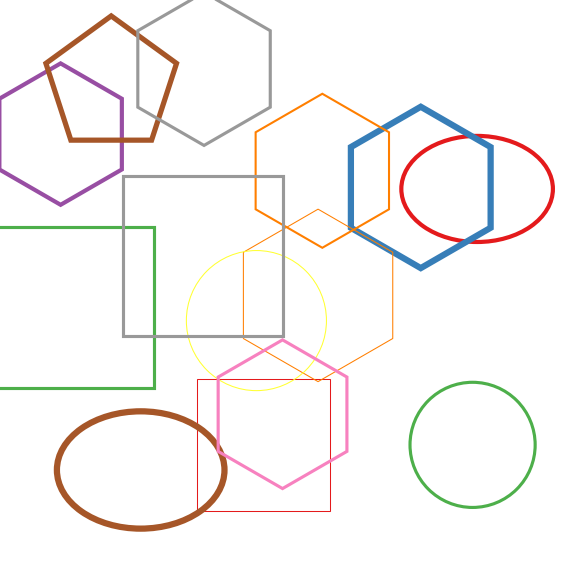[{"shape": "square", "thickness": 0.5, "radius": 0.57, "center": [0.456, 0.229]}, {"shape": "oval", "thickness": 2, "radius": 0.66, "center": [0.826, 0.672]}, {"shape": "hexagon", "thickness": 3, "radius": 0.7, "center": [0.729, 0.675]}, {"shape": "square", "thickness": 1.5, "radius": 0.7, "center": [0.127, 0.467]}, {"shape": "circle", "thickness": 1.5, "radius": 0.54, "center": [0.818, 0.229]}, {"shape": "hexagon", "thickness": 2, "radius": 0.61, "center": [0.105, 0.767]}, {"shape": "hexagon", "thickness": 1, "radius": 0.67, "center": [0.558, 0.703]}, {"shape": "hexagon", "thickness": 0.5, "radius": 0.75, "center": [0.551, 0.488]}, {"shape": "circle", "thickness": 0.5, "radius": 0.61, "center": [0.444, 0.444]}, {"shape": "oval", "thickness": 3, "radius": 0.73, "center": [0.244, 0.185]}, {"shape": "pentagon", "thickness": 2.5, "radius": 0.59, "center": [0.193, 0.853]}, {"shape": "hexagon", "thickness": 1.5, "radius": 0.64, "center": [0.489, 0.282]}, {"shape": "hexagon", "thickness": 1.5, "radius": 0.66, "center": [0.353, 0.88]}, {"shape": "square", "thickness": 1.5, "radius": 0.69, "center": [0.351, 0.555]}]